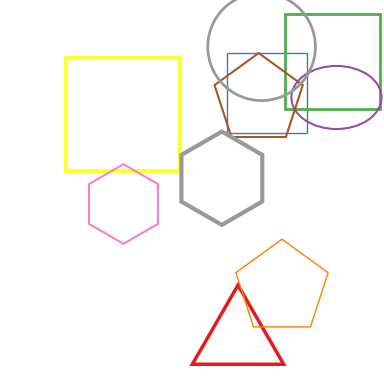[{"shape": "triangle", "thickness": 2.5, "radius": 0.68, "center": [0.618, 0.122]}, {"shape": "square", "thickness": 1, "radius": 0.52, "center": [0.693, 0.758]}, {"shape": "square", "thickness": 2, "radius": 0.62, "center": [0.864, 0.84]}, {"shape": "oval", "thickness": 1.5, "radius": 0.59, "center": [0.874, 0.747]}, {"shape": "pentagon", "thickness": 1, "radius": 0.63, "center": [0.732, 0.253]}, {"shape": "square", "thickness": 3, "radius": 0.74, "center": [0.32, 0.702]}, {"shape": "pentagon", "thickness": 1.5, "radius": 0.6, "center": [0.672, 0.742]}, {"shape": "hexagon", "thickness": 1.5, "radius": 0.52, "center": [0.321, 0.47]}, {"shape": "circle", "thickness": 2, "radius": 0.7, "center": [0.679, 0.879]}, {"shape": "hexagon", "thickness": 3, "radius": 0.61, "center": [0.576, 0.537]}]